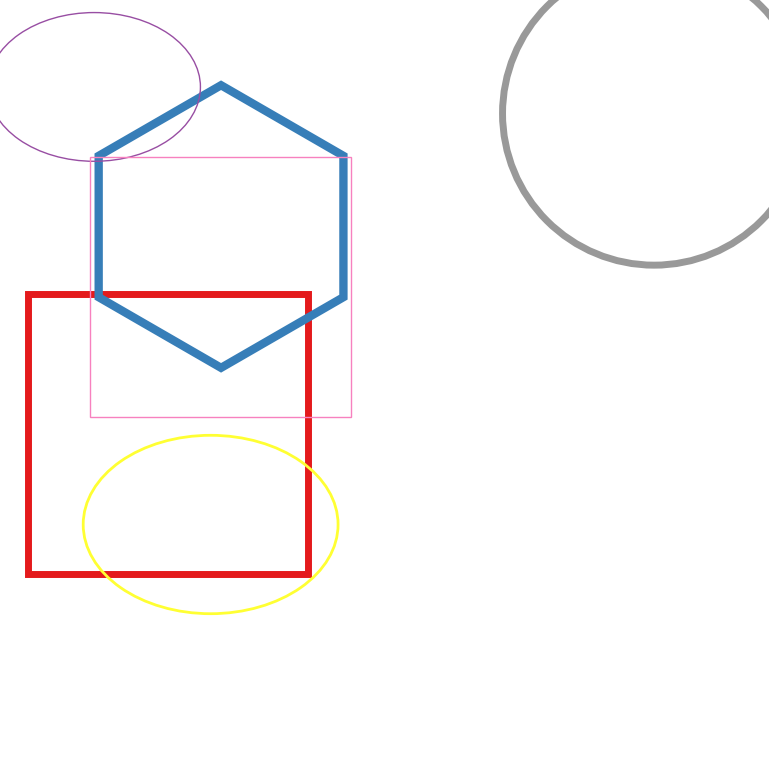[{"shape": "square", "thickness": 2.5, "radius": 0.91, "center": [0.218, 0.436]}, {"shape": "hexagon", "thickness": 3, "radius": 0.92, "center": [0.287, 0.706]}, {"shape": "oval", "thickness": 0.5, "radius": 0.69, "center": [0.122, 0.887]}, {"shape": "oval", "thickness": 1, "radius": 0.83, "center": [0.274, 0.319]}, {"shape": "square", "thickness": 0.5, "radius": 0.85, "center": [0.286, 0.627]}, {"shape": "circle", "thickness": 2.5, "radius": 0.98, "center": [0.85, 0.853]}]